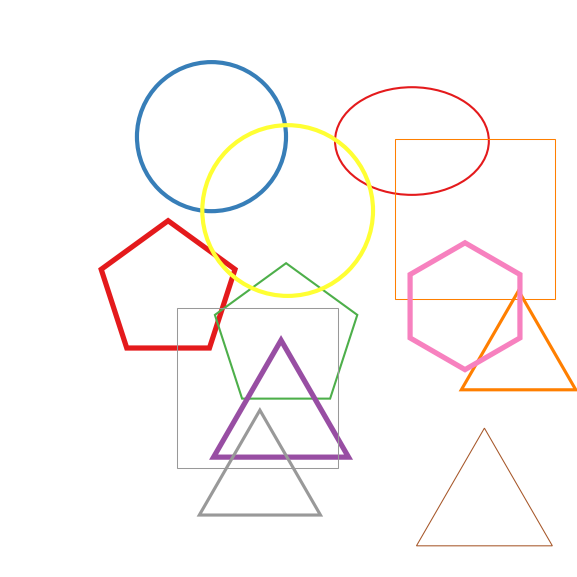[{"shape": "pentagon", "thickness": 2.5, "radius": 0.61, "center": [0.291, 0.495]}, {"shape": "oval", "thickness": 1, "radius": 0.67, "center": [0.713, 0.755]}, {"shape": "circle", "thickness": 2, "radius": 0.65, "center": [0.366, 0.763]}, {"shape": "pentagon", "thickness": 1, "radius": 0.65, "center": [0.495, 0.414]}, {"shape": "triangle", "thickness": 2.5, "radius": 0.67, "center": [0.487, 0.275]}, {"shape": "square", "thickness": 0.5, "radius": 0.69, "center": [0.822, 0.62]}, {"shape": "triangle", "thickness": 1.5, "radius": 0.57, "center": [0.898, 0.381]}, {"shape": "circle", "thickness": 2, "radius": 0.74, "center": [0.498, 0.635]}, {"shape": "triangle", "thickness": 0.5, "radius": 0.68, "center": [0.839, 0.122]}, {"shape": "hexagon", "thickness": 2.5, "radius": 0.55, "center": [0.805, 0.469]}, {"shape": "triangle", "thickness": 1.5, "radius": 0.61, "center": [0.45, 0.168]}, {"shape": "square", "thickness": 0.5, "radius": 0.69, "center": [0.446, 0.327]}]